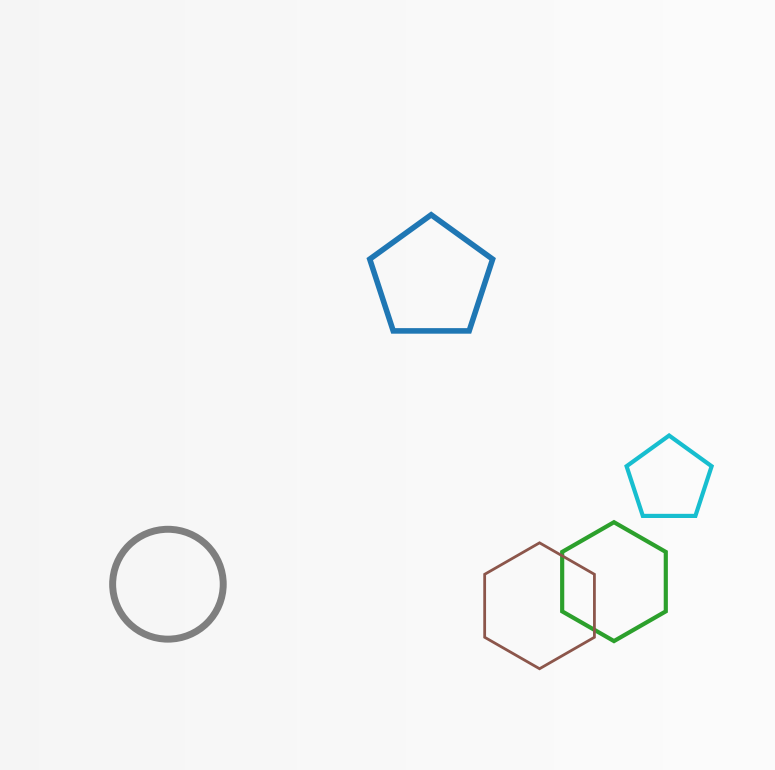[{"shape": "pentagon", "thickness": 2, "radius": 0.42, "center": [0.556, 0.638]}, {"shape": "hexagon", "thickness": 1.5, "radius": 0.39, "center": [0.792, 0.245]}, {"shape": "hexagon", "thickness": 1, "radius": 0.41, "center": [0.696, 0.213]}, {"shape": "circle", "thickness": 2.5, "radius": 0.36, "center": [0.217, 0.241]}, {"shape": "pentagon", "thickness": 1.5, "radius": 0.29, "center": [0.863, 0.377]}]